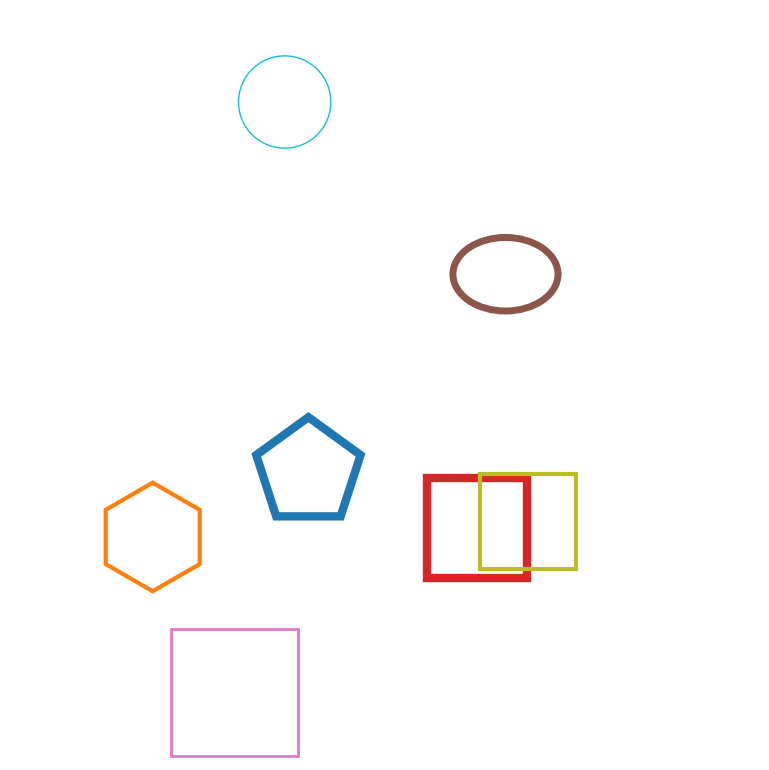[{"shape": "pentagon", "thickness": 3, "radius": 0.36, "center": [0.401, 0.387]}, {"shape": "hexagon", "thickness": 1.5, "radius": 0.35, "center": [0.198, 0.303]}, {"shape": "square", "thickness": 3, "radius": 0.32, "center": [0.619, 0.314]}, {"shape": "oval", "thickness": 2.5, "radius": 0.34, "center": [0.656, 0.644]}, {"shape": "square", "thickness": 1, "radius": 0.41, "center": [0.305, 0.101]}, {"shape": "square", "thickness": 1.5, "radius": 0.31, "center": [0.686, 0.323]}, {"shape": "circle", "thickness": 0.5, "radius": 0.3, "center": [0.37, 0.868]}]